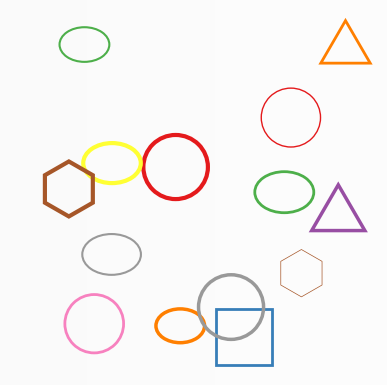[{"shape": "circle", "thickness": 3, "radius": 0.42, "center": [0.453, 0.566]}, {"shape": "circle", "thickness": 1, "radius": 0.38, "center": [0.751, 0.695]}, {"shape": "square", "thickness": 2, "radius": 0.37, "center": [0.63, 0.125]}, {"shape": "oval", "thickness": 2, "radius": 0.38, "center": [0.734, 0.501]}, {"shape": "oval", "thickness": 1.5, "radius": 0.32, "center": [0.218, 0.884]}, {"shape": "triangle", "thickness": 2.5, "radius": 0.4, "center": [0.873, 0.441]}, {"shape": "oval", "thickness": 2.5, "radius": 0.31, "center": [0.465, 0.154]}, {"shape": "triangle", "thickness": 2, "radius": 0.37, "center": [0.892, 0.873]}, {"shape": "oval", "thickness": 3, "radius": 0.37, "center": [0.289, 0.576]}, {"shape": "hexagon", "thickness": 3, "radius": 0.36, "center": [0.178, 0.509]}, {"shape": "hexagon", "thickness": 0.5, "radius": 0.31, "center": [0.778, 0.29]}, {"shape": "circle", "thickness": 2, "radius": 0.38, "center": [0.243, 0.159]}, {"shape": "oval", "thickness": 1.5, "radius": 0.38, "center": [0.288, 0.339]}, {"shape": "circle", "thickness": 2.5, "radius": 0.42, "center": [0.596, 0.202]}]